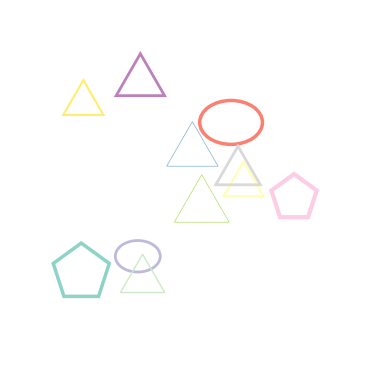[{"shape": "pentagon", "thickness": 2.5, "radius": 0.38, "center": [0.211, 0.292]}, {"shape": "triangle", "thickness": 1.5, "radius": 0.3, "center": [0.633, 0.52]}, {"shape": "oval", "thickness": 2, "radius": 0.29, "center": [0.358, 0.334]}, {"shape": "oval", "thickness": 2.5, "radius": 0.41, "center": [0.6, 0.682]}, {"shape": "triangle", "thickness": 0.5, "radius": 0.39, "center": [0.5, 0.607]}, {"shape": "triangle", "thickness": 0.5, "radius": 0.41, "center": [0.524, 0.464]}, {"shape": "pentagon", "thickness": 3, "radius": 0.31, "center": [0.764, 0.486]}, {"shape": "triangle", "thickness": 2, "radius": 0.33, "center": [0.618, 0.553]}, {"shape": "triangle", "thickness": 2, "radius": 0.36, "center": [0.365, 0.788]}, {"shape": "triangle", "thickness": 1, "radius": 0.33, "center": [0.37, 0.273]}, {"shape": "triangle", "thickness": 1.5, "radius": 0.3, "center": [0.217, 0.732]}]